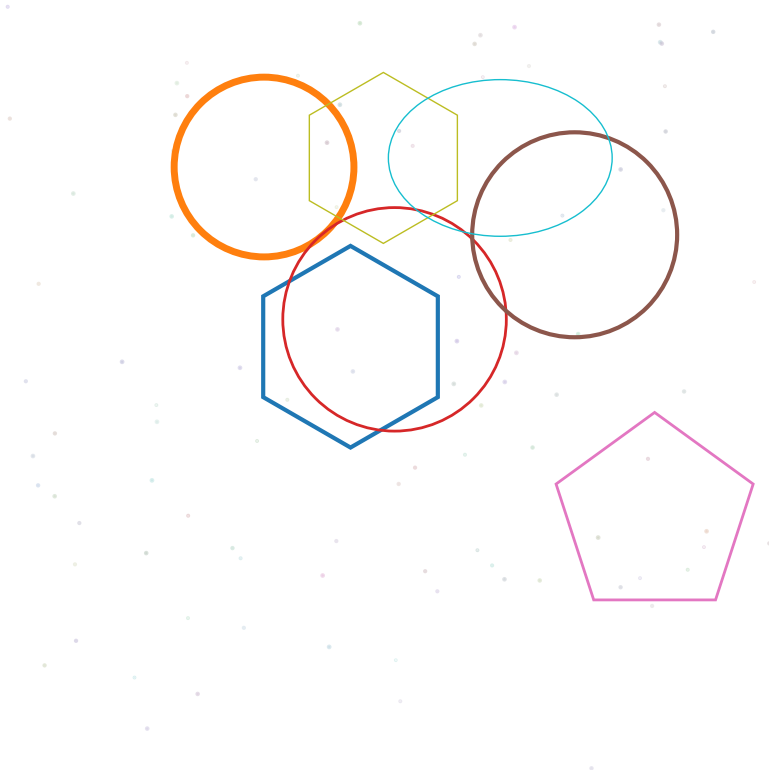[{"shape": "hexagon", "thickness": 1.5, "radius": 0.65, "center": [0.455, 0.55]}, {"shape": "circle", "thickness": 2.5, "radius": 0.58, "center": [0.343, 0.783]}, {"shape": "circle", "thickness": 1, "radius": 0.73, "center": [0.512, 0.585]}, {"shape": "circle", "thickness": 1.5, "radius": 0.67, "center": [0.746, 0.695]}, {"shape": "pentagon", "thickness": 1, "radius": 0.67, "center": [0.85, 0.33]}, {"shape": "hexagon", "thickness": 0.5, "radius": 0.56, "center": [0.498, 0.795]}, {"shape": "oval", "thickness": 0.5, "radius": 0.73, "center": [0.65, 0.795]}]